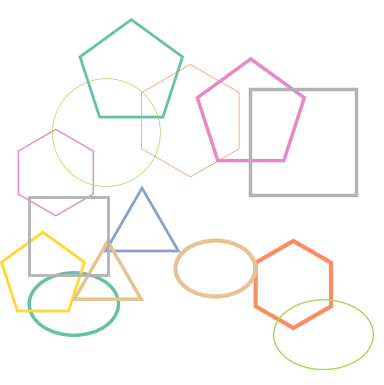[{"shape": "pentagon", "thickness": 2, "radius": 0.7, "center": [0.341, 0.809]}, {"shape": "oval", "thickness": 2.5, "radius": 0.58, "center": [0.192, 0.21]}, {"shape": "hexagon", "thickness": 3, "radius": 0.57, "center": [0.762, 0.261]}, {"shape": "hexagon", "thickness": 0.5, "radius": 0.73, "center": [0.495, 0.687]}, {"shape": "triangle", "thickness": 2, "radius": 0.55, "center": [0.369, 0.403]}, {"shape": "hexagon", "thickness": 1, "radius": 0.56, "center": [0.145, 0.552]}, {"shape": "pentagon", "thickness": 2.5, "radius": 0.73, "center": [0.652, 0.701]}, {"shape": "oval", "thickness": 1, "radius": 0.65, "center": [0.84, 0.131]}, {"shape": "circle", "thickness": 0.5, "radius": 0.7, "center": [0.276, 0.656]}, {"shape": "pentagon", "thickness": 2, "radius": 0.57, "center": [0.112, 0.284]}, {"shape": "triangle", "thickness": 2.5, "radius": 0.5, "center": [0.28, 0.273]}, {"shape": "oval", "thickness": 3, "radius": 0.52, "center": [0.56, 0.302]}, {"shape": "square", "thickness": 2.5, "radius": 0.69, "center": [0.787, 0.631]}, {"shape": "square", "thickness": 2, "radius": 0.51, "center": [0.178, 0.387]}]